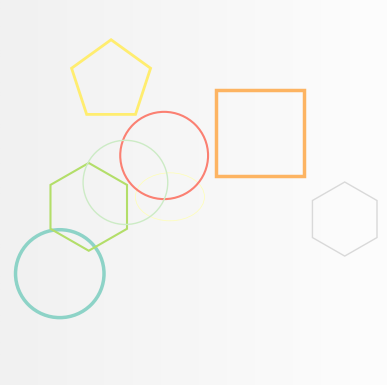[{"shape": "circle", "thickness": 2.5, "radius": 0.57, "center": [0.154, 0.289]}, {"shape": "oval", "thickness": 0.5, "radius": 0.45, "center": [0.439, 0.489]}, {"shape": "circle", "thickness": 1.5, "radius": 0.57, "center": [0.424, 0.596]}, {"shape": "square", "thickness": 2.5, "radius": 0.56, "center": [0.671, 0.655]}, {"shape": "hexagon", "thickness": 1.5, "radius": 0.57, "center": [0.229, 0.463]}, {"shape": "hexagon", "thickness": 1, "radius": 0.48, "center": [0.89, 0.431]}, {"shape": "circle", "thickness": 1, "radius": 0.55, "center": [0.324, 0.526]}, {"shape": "pentagon", "thickness": 2, "radius": 0.54, "center": [0.287, 0.79]}]